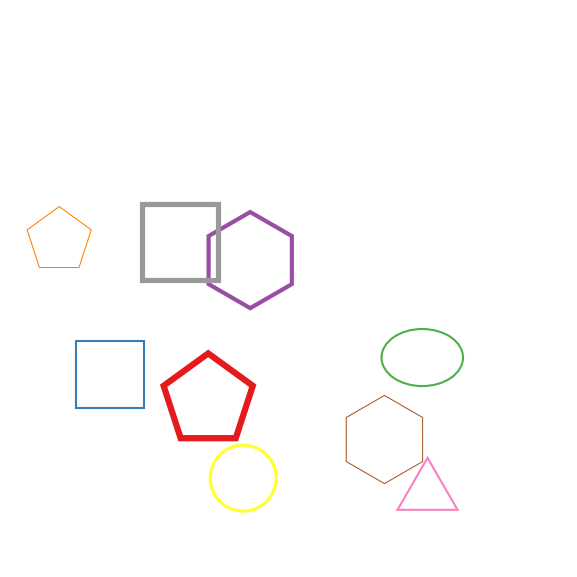[{"shape": "pentagon", "thickness": 3, "radius": 0.41, "center": [0.361, 0.306]}, {"shape": "square", "thickness": 1, "radius": 0.29, "center": [0.19, 0.35]}, {"shape": "oval", "thickness": 1, "radius": 0.35, "center": [0.731, 0.38]}, {"shape": "hexagon", "thickness": 2, "radius": 0.42, "center": [0.433, 0.549]}, {"shape": "pentagon", "thickness": 0.5, "radius": 0.29, "center": [0.103, 0.583]}, {"shape": "circle", "thickness": 1.5, "radius": 0.29, "center": [0.421, 0.171]}, {"shape": "hexagon", "thickness": 0.5, "radius": 0.38, "center": [0.666, 0.238]}, {"shape": "triangle", "thickness": 1, "radius": 0.3, "center": [0.74, 0.146]}, {"shape": "square", "thickness": 2.5, "radius": 0.33, "center": [0.312, 0.58]}]